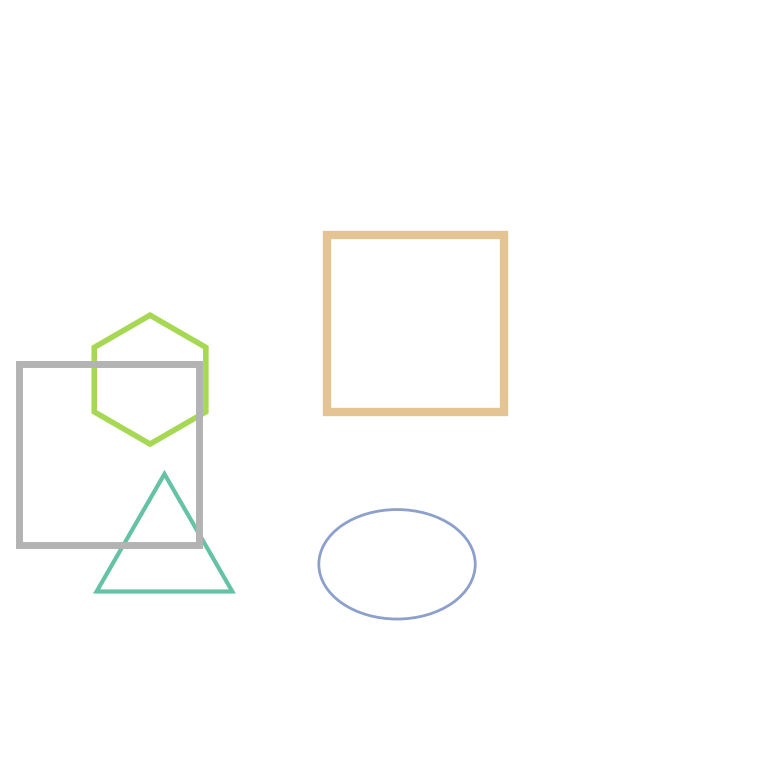[{"shape": "triangle", "thickness": 1.5, "radius": 0.51, "center": [0.214, 0.283]}, {"shape": "oval", "thickness": 1, "radius": 0.51, "center": [0.516, 0.267]}, {"shape": "hexagon", "thickness": 2, "radius": 0.42, "center": [0.195, 0.507]}, {"shape": "square", "thickness": 3, "radius": 0.58, "center": [0.539, 0.58]}, {"shape": "square", "thickness": 2.5, "radius": 0.59, "center": [0.141, 0.41]}]